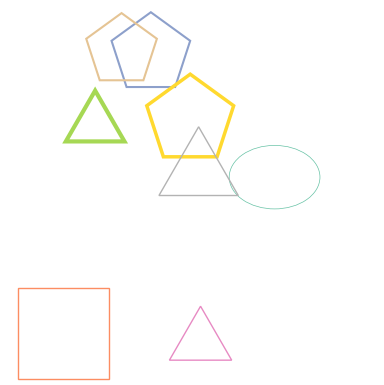[{"shape": "oval", "thickness": 0.5, "radius": 0.59, "center": [0.713, 0.54]}, {"shape": "square", "thickness": 1, "radius": 0.59, "center": [0.165, 0.134]}, {"shape": "pentagon", "thickness": 1.5, "radius": 0.54, "center": [0.392, 0.861]}, {"shape": "triangle", "thickness": 1, "radius": 0.47, "center": [0.521, 0.111]}, {"shape": "triangle", "thickness": 3, "radius": 0.44, "center": [0.247, 0.677]}, {"shape": "pentagon", "thickness": 2.5, "radius": 0.59, "center": [0.494, 0.689]}, {"shape": "pentagon", "thickness": 1.5, "radius": 0.48, "center": [0.316, 0.87]}, {"shape": "triangle", "thickness": 1, "radius": 0.59, "center": [0.516, 0.552]}]